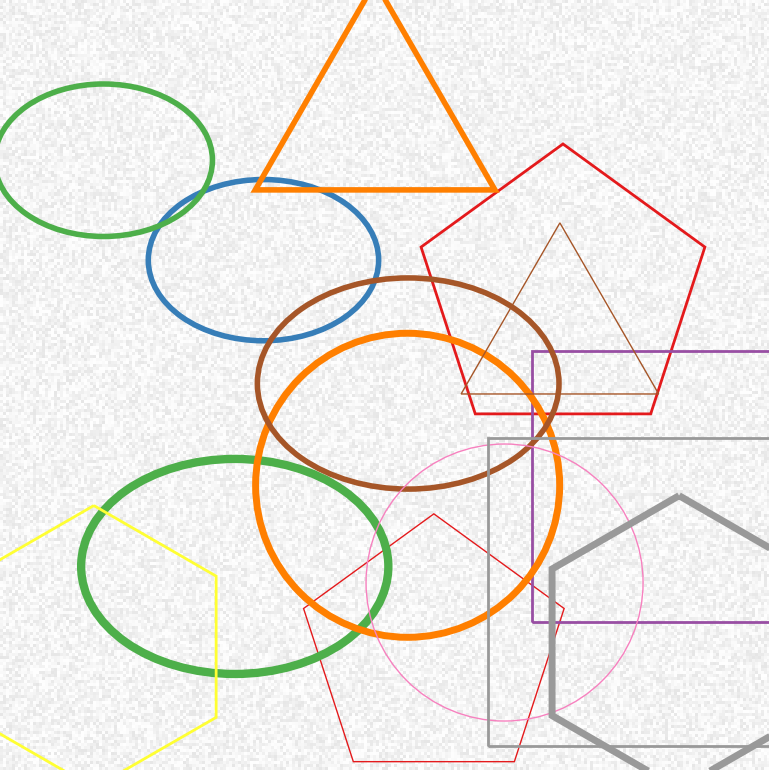[{"shape": "pentagon", "thickness": 0.5, "radius": 0.89, "center": [0.563, 0.155]}, {"shape": "pentagon", "thickness": 1, "radius": 0.97, "center": [0.731, 0.619]}, {"shape": "oval", "thickness": 2, "radius": 0.75, "center": [0.342, 0.662]}, {"shape": "oval", "thickness": 3, "radius": 1.0, "center": [0.305, 0.264]}, {"shape": "oval", "thickness": 2, "radius": 0.71, "center": [0.134, 0.792]}, {"shape": "square", "thickness": 1, "radius": 0.88, "center": [0.867, 0.368]}, {"shape": "circle", "thickness": 2.5, "radius": 0.99, "center": [0.529, 0.37]}, {"shape": "triangle", "thickness": 2, "radius": 0.9, "center": [0.487, 0.843]}, {"shape": "hexagon", "thickness": 1, "radius": 0.92, "center": [0.122, 0.16]}, {"shape": "triangle", "thickness": 0.5, "radius": 0.74, "center": [0.727, 0.562]}, {"shape": "oval", "thickness": 2, "radius": 0.98, "center": [0.53, 0.502]}, {"shape": "circle", "thickness": 0.5, "radius": 0.9, "center": [0.655, 0.243]}, {"shape": "hexagon", "thickness": 2.5, "radius": 0.95, "center": [0.882, 0.166]}, {"shape": "square", "thickness": 1, "radius": 1.0, "center": [0.834, 0.231]}]